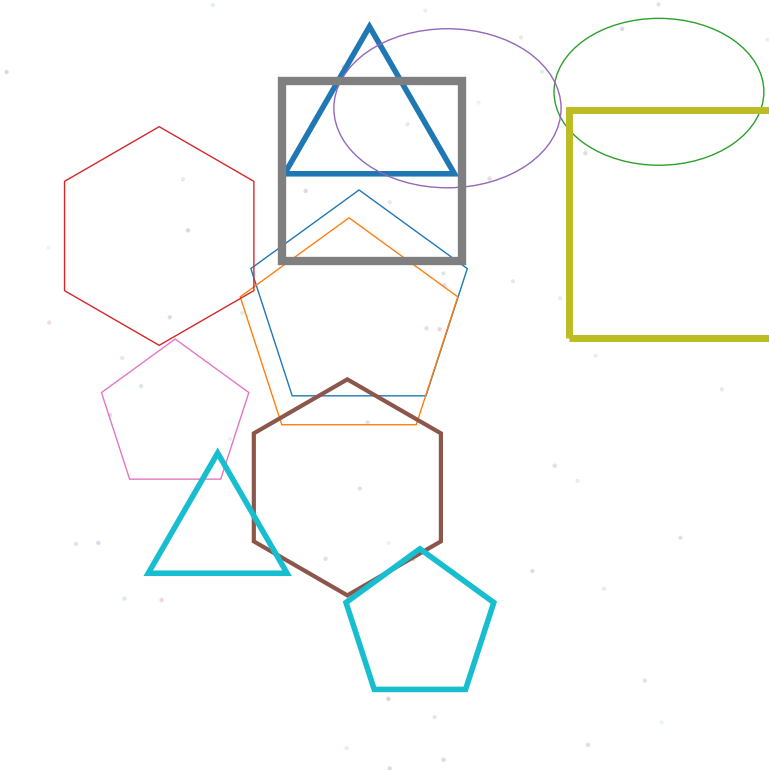[{"shape": "pentagon", "thickness": 0.5, "radius": 0.74, "center": [0.466, 0.606]}, {"shape": "triangle", "thickness": 2, "radius": 0.64, "center": [0.48, 0.838]}, {"shape": "pentagon", "thickness": 0.5, "radius": 0.74, "center": [0.453, 0.569]}, {"shape": "oval", "thickness": 0.5, "radius": 0.68, "center": [0.856, 0.881]}, {"shape": "hexagon", "thickness": 0.5, "radius": 0.71, "center": [0.207, 0.694]}, {"shape": "oval", "thickness": 0.5, "radius": 0.74, "center": [0.581, 0.859]}, {"shape": "hexagon", "thickness": 1.5, "radius": 0.7, "center": [0.451, 0.367]}, {"shape": "pentagon", "thickness": 0.5, "radius": 0.5, "center": [0.227, 0.459]}, {"shape": "square", "thickness": 3, "radius": 0.58, "center": [0.483, 0.778]}, {"shape": "square", "thickness": 2.5, "radius": 0.74, "center": [0.887, 0.709]}, {"shape": "pentagon", "thickness": 2, "radius": 0.5, "center": [0.545, 0.186]}, {"shape": "triangle", "thickness": 2, "radius": 0.52, "center": [0.283, 0.308]}]